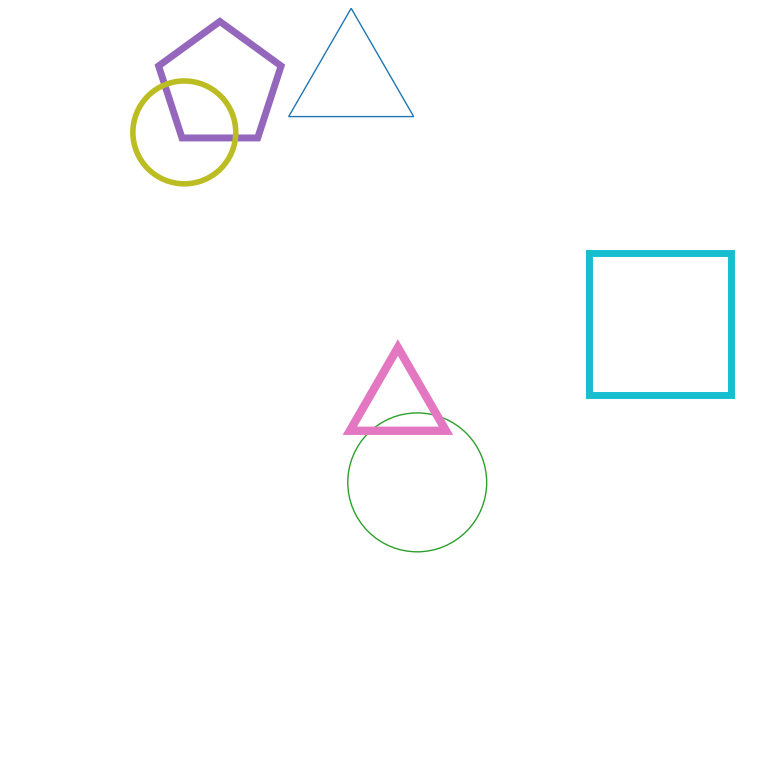[{"shape": "triangle", "thickness": 0.5, "radius": 0.47, "center": [0.456, 0.895]}, {"shape": "circle", "thickness": 0.5, "radius": 0.45, "center": [0.542, 0.374]}, {"shape": "pentagon", "thickness": 2.5, "radius": 0.42, "center": [0.286, 0.888]}, {"shape": "triangle", "thickness": 3, "radius": 0.36, "center": [0.517, 0.477]}, {"shape": "circle", "thickness": 2, "radius": 0.33, "center": [0.239, 0.828]}, {"shape": "square", "thickness": 2.5, "radius": 0.46, "center": [0.857, 0.579]}]